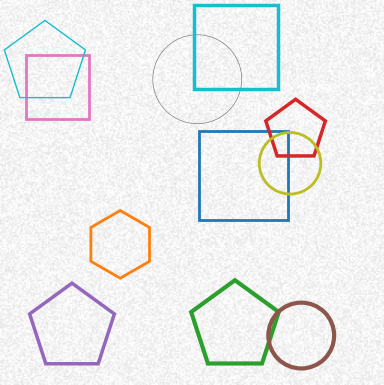[{"shape": "square", "thickness": 2, "radius": 0.58, "center": [0.633, 0.544]}, {"shape": "hexagon", "thickness": 2, "radius": 0.44, "center": [0.312, 0.365]}, {"shape": "pentagon", "thickness": 3, "radius": 0.6, "center": [0.61, 0.153]}, {"shape": "pentagon", "thickness": 2.5, "radius": 0.41, "center": [0.768, 0.661]}, {"shape": "pentagon", "thickness": 2.5, "radius": 0.58, "center": [0.187, 0.149]}, {"shape": "circle", "thickness": 3, "radius": 0.43, "center": [0.782, 0.128]}, {"shape": "square", "thickness": 2, "radius": 0.41, "center": [0.149, 0.774]}, {"shape": "circle", "thickness": 0.5, "radius": 0.58, "center": [0.512, 0.794]}, {"shape": "circle", "thickness": 2, "radius": 0.4, "center": [0.753, 0.576]}, {"shape": "pentagon", "thickness": 1, "radius": 0.55, "center": [0.117, 0.836]}, {"shape": "square", "thickness": 2.5, "radius": 0.55, "center": [0.614, 0.878]}]